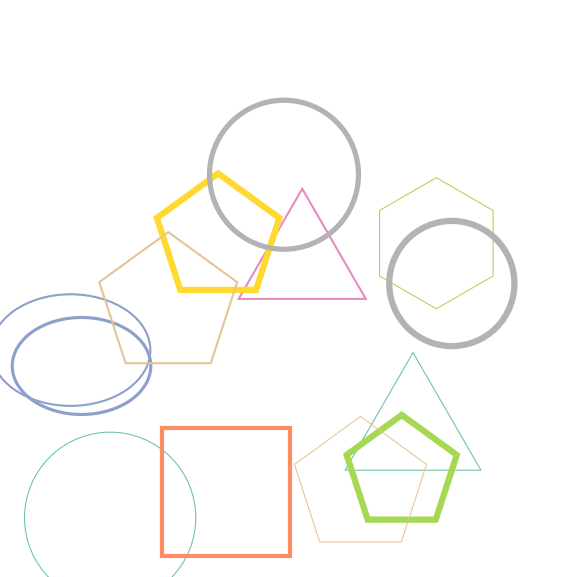[{"shape": "circle", "thickness": 0.5, "radius": 0.74, "center": [0.191, 0.103]}, {"shape": "triangle", "thickness": 0.5, "radius": 0.68, "center": [0.715, 0.253]}, {"shape": "square", "thickness": 2, "radius": 0.55, "center": [0.392, 0.148]}, {"shape": "oval", "thickness": 1.5, "radius": 0.6, "center": [0.141, 0.365]}, {"shape": "oval", "thickness": 1, "radius": 0.69, "center": [0.122, 0.393]}, {"shape": "triangle", "thickness": 1, "radius": 0.64, "center": [0.523, 0.545]}, {"shape": "hexagon", "thickness": 0.5, "radius": 0.57, "center": [0.756, 0.578]}, {"shape": "pentagon", "thickness": 3, "radius": 0.5, "center": [0.696, 0.18]}, {"shape": "pentagon", "thickness": 3, "radius": 0.56, "center": [0.378, 0.587]}, {"shape": "pentagon", "thickness": 1, "radius": 0.63, "center": [0.291, 0.472]}, {"shape": "pentagon", "thickness": 0.5, "radius": 0.6, "center": [0.624, 0.158]}, {"shape": "circle", "thickness": 3, "radius": 0.54, "center": [0.782, 0.508]}, {"shape": "circle", "thickness": 2.5, "radius": 0.64, "center": [0.492, 0.697]}]